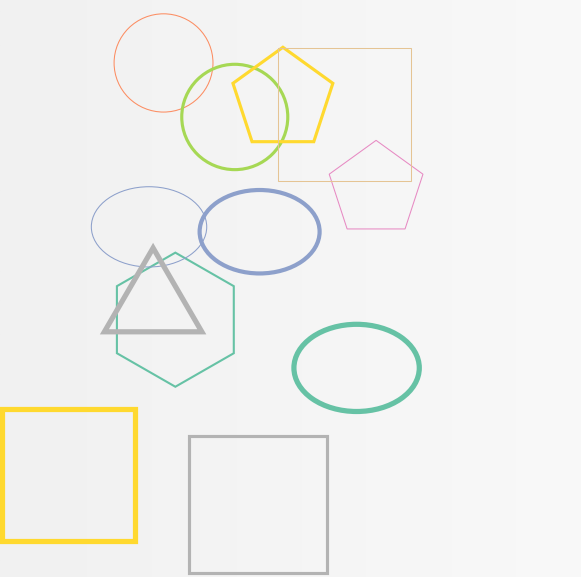[{"shape": "hexagon", "thickness": 1, "radius": 0.58, "center": [0.302, 0.446]}, {"shape": "oval", "thickness": 2.5, "radius": 0.54, "center": [0.614, 0.362]}, {"shape": "circle", "thickness": 0.5, "radius": 0.43, "center": [0.281, 0.89]}, {"shape": "oval", "thickness": 0.5, "radius": 0.5, "center": [0.256, 0.606]}, {"shape": "oval", "thickness": 2, "radius": 0.52, "center": [0.447, 0.598]}, {"shape": "pentagon", "thickness": 0.5, "radius": 0.42, "center": [0.647, 0.671]}, {"shape": "circle", "thickness": 1.5, "radius": 0.46, "center": [0.404, 0.797]}, {"shape": "pentagon", "thickness": 1.5, "radius": 0.45, "center": [0.487, 0.827]}, {"shape": "square", "thickness": 2.5, "radius": 0.57, "center": [0.118, 0.177]}, {"shape": "square", "thickness": 0.5, "radius": 0.57, "center": [0.593, 0.801]}, {"shape": "triangle", "thickness": 2.5, "radius": 0.48, "center": [0.263, 0.473]}, {"shape": "square", "thickness": 1.5, "radius": 0.59, "center": [0.444, 0.126]}]